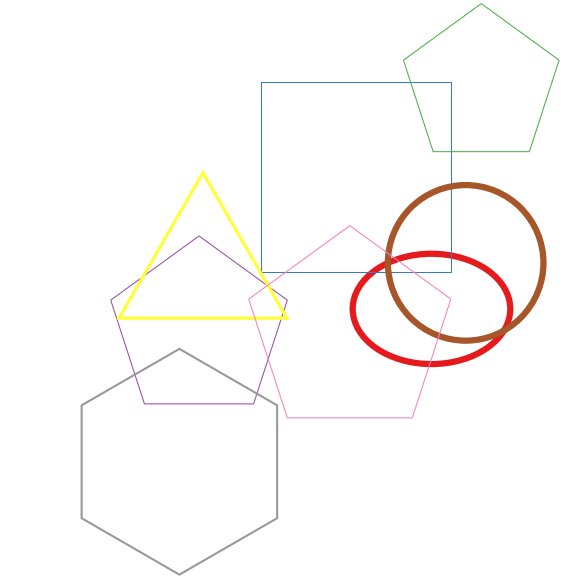[{"shape": "oval", "thickness": 3, "radius": 0.68, "center": [0.747, 0.464]}, {"shape": "square", "thickness": 0.5, "radius": 0.82, "center": [0.616, 0.692]}, {"shape": "pentagon", "thickness": 0.5, "radius": 0.71, "center": [0.833, 0.851]}, {"shape": "pentagon", "thickness": 0.5, "radius": 0.8, "center": [0.345, 0.43]}, {"shape": "triangle", "thickness": 1.5, "radius": 0.84, "center": [0.351, 0.532]}, {"shape": "circle", "thickness": 3, "radius": 0.67, "center": [0.806, 0.544]}, {"shape": "pentagon", "thickness": 0.5, "radius": 0.92, "center": [0.606, 0.424]}, {"shape": "hexagon", "thickness": 1, "radius": 0.98, "center": [0.311, 0.2]}]